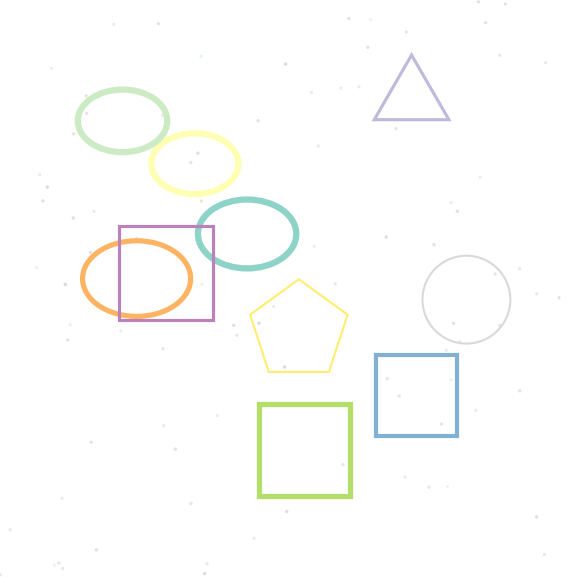[{"shape": "oval", "thickness": 3, "radius": 0.43, "center": [0.428, 0.594]}, {"shape": "oval", "thickness": 3, "radius": 0.38, "center": [0.337, 0.716]}, {"shape": "triangle", "thickness": 1.5, "radius": 0.37, "center": [0.713, 0.829]}, {"shape": "square", "thickness": 2, "radius": 0.35, "center": [0.721, 0.315]}, {"shape": "oval", "thickness": 2.5, "radius": 0.47, "center": [0.237, 0.517]}, {"shape": "square", "thickness": 2.5, "radius": 0.4, "center": [0.527, 0.22]}, {"shape": "circle", "thickness": 1, "radius": 0.38, "center": [0.808, 0.48]}, {"shape": "square", "thickness": 1.5, "radius": 0.41, "center": [0.287, 0.526]}, {"shape": "oval", "thickness": 3, "radius": 0.39, "center": [0.212, 0.79]}, {"shape": "pentagon", "thickness": 1, "radius": 0.44, "center": [0.517, 0.427]}]